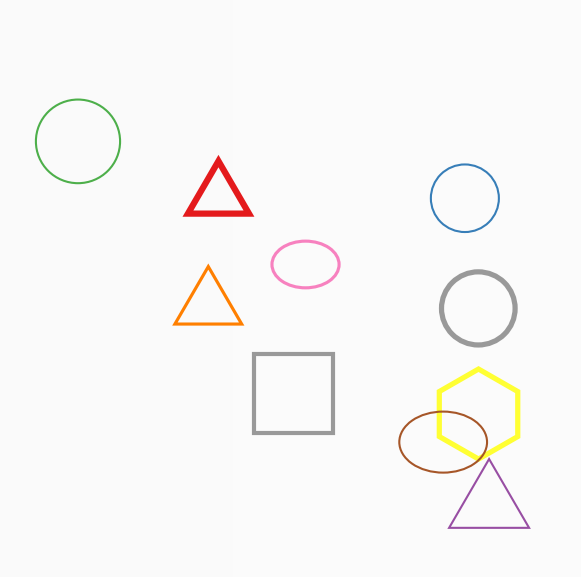[{"shape": "triangle", "thickness": 3, "radius": 0.3, "center": [0.376, 0.66]}, {"shape": "circle", "thickness": 1, "radius": 0.29, "center": [0.8, 0.656]}, {"shape": "circle", "thickness": 1, "radius": 0.36, "center": [0.134, 0.754]}, {"shape": "triangle", "thickness": 1, "radius": 0.4, "center": [0.841, 0.125]}, {"shape": "triangle", "thickness": 1.5, "radius": 0.33, "center": [0.358, 0.471]}, {"shape": "hexagon", "thickness": 2.5, "radius": 0.39, "center": [0.823, 0.282]}, {"shape": "oval", "thickness": 1, "radius": 0.38, "center": [0.762, 0.234]}, {"shape": "oval", "thickness": 1.5, "radius": 0.29, "center": [0.526, 0.541]}, {"shape": "square", "thickness": 2, "radius": 0.34, "center": [0.505, 0.318]}, {"shape": "circle", "thickness": 2.5, "radius": 0.32, "center": [0.823, 0.465]}]